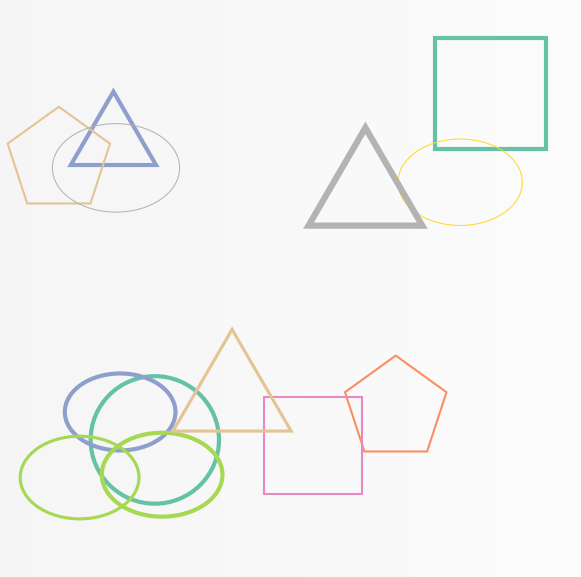[{"shape": "square", "thickness": 2, "radius": 0.48, "center": [0.844, 0.837]}, {"shape": "circle", "thickness": 2, "radius": 0.55, "center": [0.266, 0.237]}, {"shape": "pentagon", "thickness": 1, "radius": 0.46, "center": [0.681, 0.292]}, {"shape": "triangle", "thickness": 2, "radius": 0.42, "center": [0.195, 0.756]}, {"shape": "oval", "thickness": 2, "radius": 0.48, "center": [0.207, 0.286]}, {"shape": "square", "thickness": 1, "radius": 0.42, "center": [0.538, 0.228]}, {"shape": "oval", "thickness": 1.5, "radius": 0.51, "center": [0.137, 0.172]}, {"shape": "oval", "thickness": 2, "radius": 0.52, "center": [0.279, 0.177]}, {"shape": "oval", "thickness": 0.5, "radius": 0.53, "center": [0.792, 0.684]}, {"shape": "triangle", "thickness": 1.5, "radius": 0.59, "center": [0.399, 0.311]}, {"shape": "pentagon", "thickness": 1, "radius": 0.46, "center": [0.101, 0.722]}, {"shape": "triangle", "thickness": 3, "radius": 0.57, "center": [0.629, 0.665]}, {"shape": "oval", "thickness": 0.5, "radius": 0.55, "center": [0.2, 0.708]}]